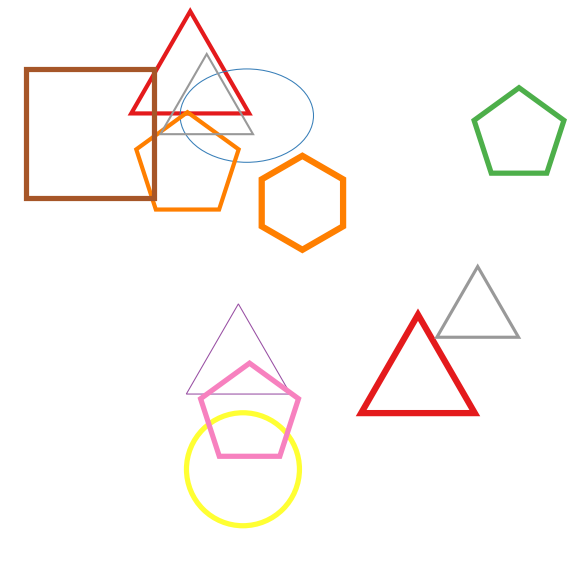[{"shape": "triangle", "thickness": 2, "radius": 0.59, "center": [0.329, 0.862]}, {"shape": "triangle", "thickness": 3, "radius": 0.57, "center": [0.724, 0.341]}, {"shape": "oval", "thickness": 0.5, "radius": 0.58, "center": [0.427, 0.799]}, {"shape": "pentagon", "thickness": 2.5, "radius": 0.41, "center": [0.899, 0.765]}, {"shape": "triangle", "thickness": 0.5, "radius": 0.52, "center": [0.413, 0.369]}, {"shape": "pentagon", "thickness": 2, "radius": 0.47, "center": [0.325, 0.712]}, {"shape": "hexagon", "thickness": 3, "radius": 0.41, "center": [0.524, 0.648]}, {"shape": "circle", "thickness": 2.5, "radius": 0.49, "center": [0.421, 0.187]}, {"shape": "square", "thickness": 2.5, "radius": 0.56, "center": [0.156, 0.768]}, {"shape": "pentagon", "thickness": 2.5, "radius": 0.45, "center": [0.432, 0.281]}, {"shape": "triangle", "thickness": 1, "radius": 0.46, "center": [0.358, 0.813]}, {"shape": "triangle", "thickness": 1.5, "radius": 0.41, "center": [0.827, 0.456]}]